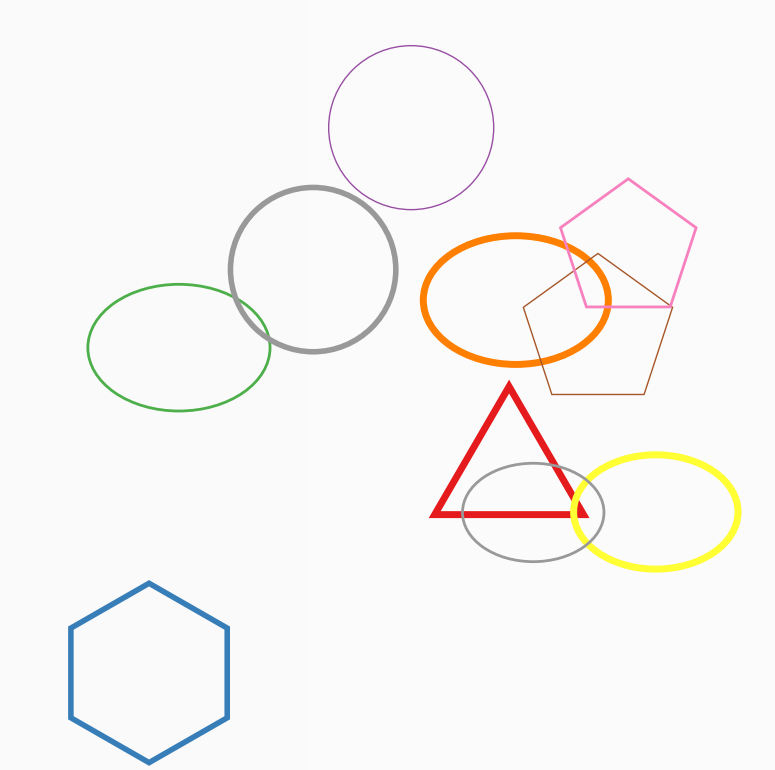[{"shape": "triangle", "thickness": 2.5, "radius": 0.55, "center": [0.657, 0.387]}, {"shape": "hexagon", "thickness": 2, "radius": 0.58, "center": [0.192, 0.126]}, {"shape": "oval", "thickness": 1, "radius": 0.59, "center": [0.231, 0.548]}, {"shape": "circle", "thickness": 0.5, "radius": 0.53, "center": [0.531, 0.834]}, {"shape": "oval", "thickness": 2.5, "radius": 0.6, "center": [0.666, 0.61]}, {"shape": "oval", "thickness": 2.5, "radius": 0.53, "center": [0.846, 0.335]}, {"shape": "pentagon", "thickness": 0.5, "radius": 0.51, "center": [0.772, 0.57]}, {"shape": "pentagon", "thickness": 1, "radius": 0.46, "center": [0.811, 0.676]}, {"shape": "circle", "thickness": 2, "radius": 0.53, "center": [0.404, 0.65]}, {"shape": "oval", "thickness": 1, "radius": 0.46, "center": [0.688, 0.334]}]